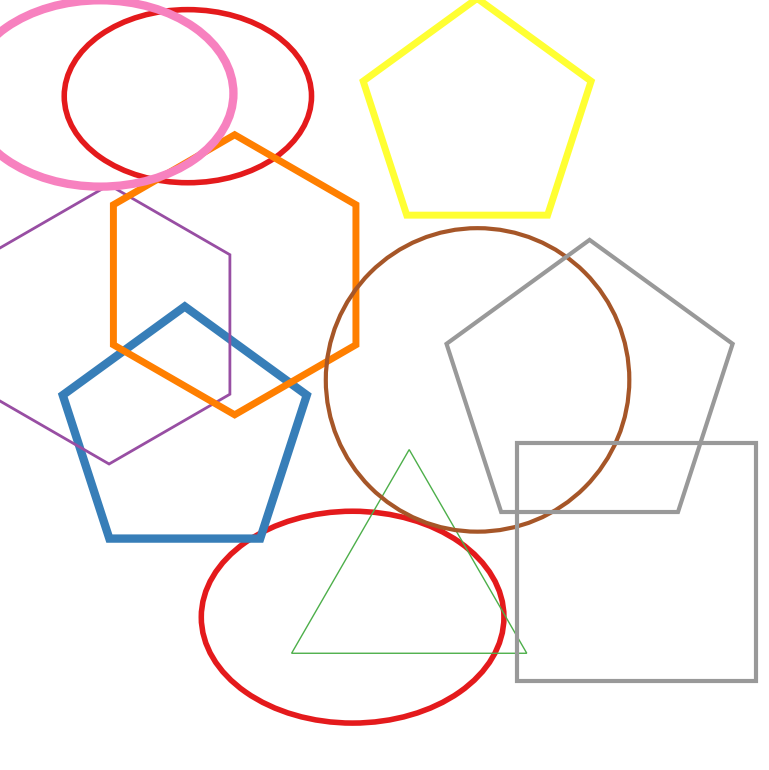[{"shape": "oval", "thickness": 2, "radius": 0.98, "center": [0.458, 0.198]}, {"shape": "oval", "thickness": 2, "radius": 0.8, "center": [0.244, 0.875]}, {"shape": "pentagon", "thickness": 3, "radius": 0.83, "center": [0.24, 0.435]}, {"shape": "triangle", "thickness": 0.5, "radius": 0.88, "center": [0.531, 0.24]}, {"shape": "hexagon", "thickness": 1, "radius": 0.91, "center": [0.142, 0.579]}, {"shape": "hexagon", "thickness": 2.5, "radius": 0.91, "center": [0.305, 0.643]}, {"shape": "pentagon", "thickness": 2.5, "radius": 0.78, "center": [0.62, 0.846]}, {"shape": "circle", "thickness": 1.5, "radius": 0.99, "center": [0.62, 0.507]}, {"shape": "oval", "thickness": 3, "radius": 0.86, "center": [0.13, 0.879]}, {"shape": "pentagon", "thickness": 1.5, "radius": 0.98, "center": [0.766, 0.493]}, {"shape": "square", "thickness": 1.5, "radius": 0.77, "center": [0.827, 0.27]}]